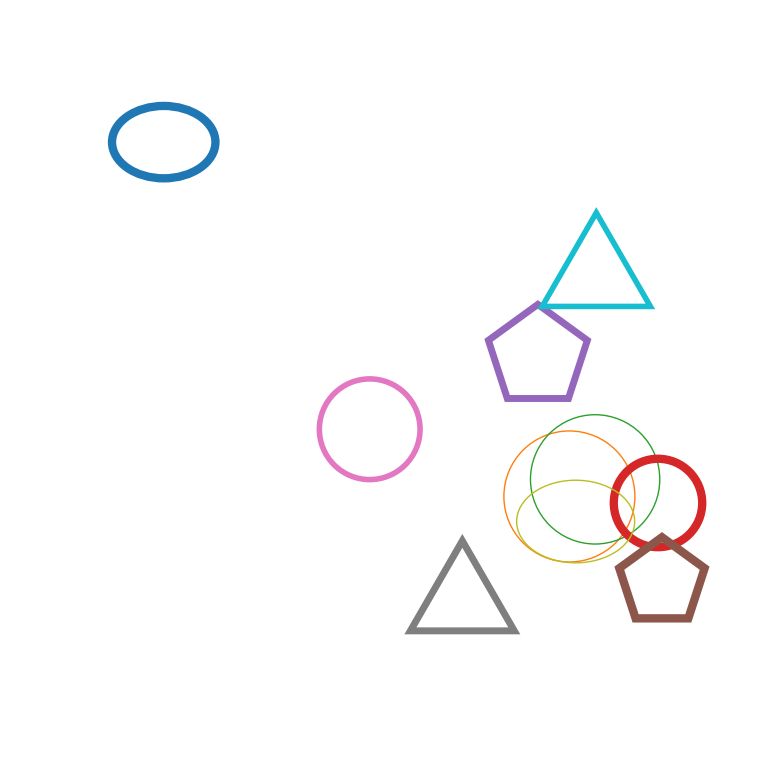[{"shape": "oval", "thickness": 3, "radius": 0.34, "center": [0.213, 0.815]}, {"shape": "circle", "thickness": 0.5, "radius": 0.43, "center": [0.739, 0.355]}, {"shape": "circle", "thickness": 0.5, "radius": 0.42, "center": [0.773, 0.377]}, {"shape": "circle", "thickness": 3, "radius": 0.29, "center": [0.855, 0.347]}, {"shape": "pentagon", "thickness": 2.5, "radius": 0.34, "center": [0.699, 0.537]}, {"shape": "pentagon", "thickness": 3, "radius": 0.29, "center": [0.86, 0.244]}, {"shape": "circle", "thickness": 2, "radius": 0.33, "center": [0.48, 0.443]}, {"shape": "triangle", "thickness": 2.5, "radius": 0.39, "center": [0.6, 0.22]}, {"shape": "oval", "thickness": 0.5, "radius": 0.38, "center": [0.748, 0.323]}, {"shape": "triangle", "thickness": 2, "radius": 0.41, "center": [0.774, 0.643]}]